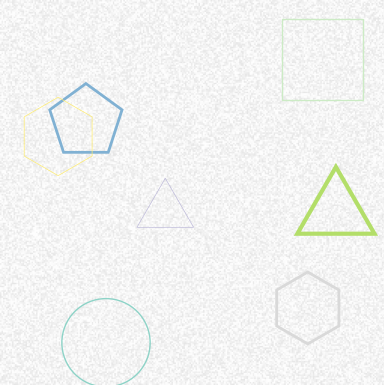[{"shape": "circle", "thickness": 1, "radius": 0.57, "center": [0.275, 0.11]}, {"shape": "triangle", "thickness": 0.5, "radius": 0.43, "center": [0.429, 0.452]}, {"shape": "pentagon", "thickness": 2, "radius": 0.49, "center": [0.223, 0.684]}, {"shape": "triangle", "thickness": 3, "radius": 0.58, "center": [0.872, 0.451]}, {"shape": "hexagon", "thickness": 2, "radius": 0.47, "center": [0.799, 0.2]}, {"shape": "square", "thickness": 1, "radius": 0.52, "center": [0.838, 0.845]}, {"shape": "hexagon", "thickness": 0.5, "radius": 0.51, "center": [0.151, 0.646]}]